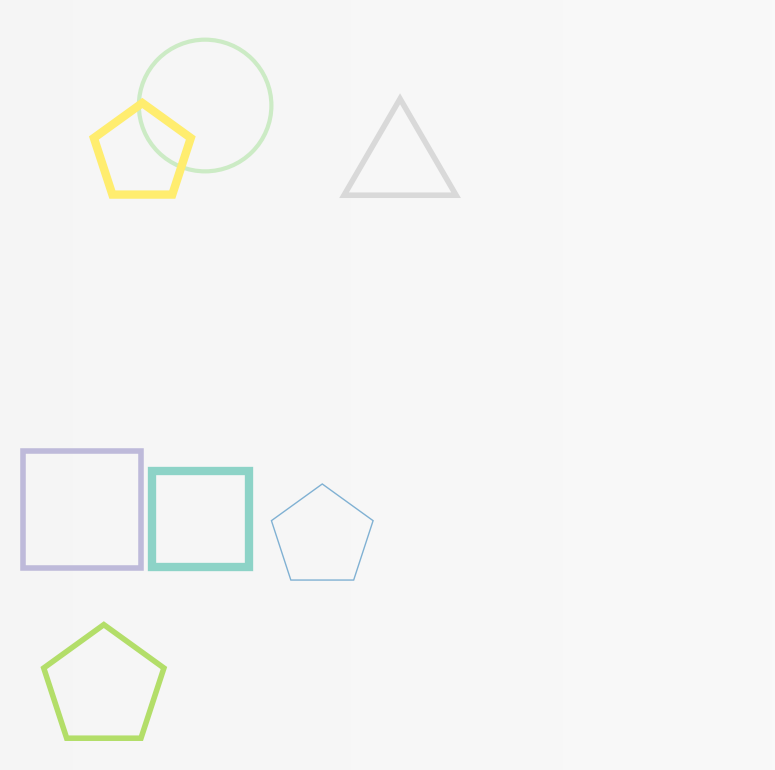[{"shape": "square", "thickness": 3, "radius": 0.31, "center": [0.259, 0.326]}, {"shape": "square", "thickness": 2, "radius": 0.38, "center": [0.105, 0.338]}, {"shape": "pentagon", "thickness": 0.5, "radius": 0.34, "center": [0.416, 0.302]}, {"shape": "pentagon", "thickness": 2, "radius": 0.41, "center": [0.134, 0.107]}, {"shape": "triangle", "thickness": 2, "radius": 0.42, "center": [0.516, 0.788]}, {"shape": "circle", "thickness": 1.5, "radius": 0.43, "center": [0.265, 0.863]}, {"shape": "pentagon", "thickness": 3, "radius": 0.33, "center": [0.184, 0.8]}]